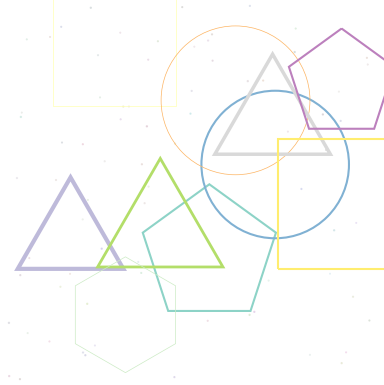[{"shape": "pentagon", "thickness": 1.5, "radius": 0.91, "center": [0.544, 0.339]}, {"shape": "square", "thickness": 0.5, "radius": 0.8, "center": [0.297, 0.883]}, {"shape": "triangle", "thickness": 3, "radius": 0.79, "center": [0.183, 0.381]}, {"shape": "circle", "thickness": 1.5, "radius": 0.96, "center": [0.715, 0.573]}, {"shape": "circle", "thickness": 0.5, "radius": 0.97, "center": [0.612, 0.739]}, {"shape": "triangle", "thickness": 2, "radius": 0.94, "center": [0.416, 0.401]}, {"shape": "triangle", "thickness": 2.5, "radius": 0.87, "center": [0.708, 0.686]}, {"shape": "pentagon", "thickness": 1.5, "radius": 0.72, "center": [0.887, 0.782]}, {"shape": "hexagon", "thickness": 0.5, "radius": 0.75, "center": [0.326, 0.183]}, {"shape": "square", "thickness": 1.5, "radius": 0.85, "center": [0.891, 0.47]}]